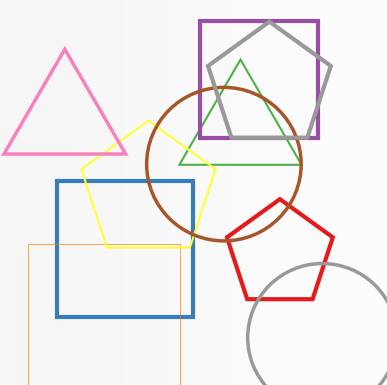[{"shape": "pentagon", "thickness": 3, "radius": 0.72, "center": [0.722, 0.339]}, {"shape": "square", "thickness": 3, "radius": 0.88, "center": [0.323, 0.353]}, {"shape": "triangle", "thickness": 1.5, "radius": 0.91, "center": [0.621, 0.663]}, {"shape": "square", "thickness": 3, "radius": 0.76, "center": [0.668, 0.793]}, {"shape": "square", "thickness": 0.5, "radius": 0.98, "center": [0.268, 0.172]}, {"shape": "pentagon", "thickness": 1.5, "radius": 0.91, "center": [0.383, 0.504]}, {"shape": "circle", "thickness": 2.5, "radius": 1.0, "center": [0.578, 0.574]}, {"shape": "triangle", "thickness": 2.5, "radius": 0.91, "center": [0.167, 0.691]}, {"shape": "circle", "thickness": 2.5, "radius": 0.96, "center": [0.832, 0.123]}, {"shape": "pentagon", "thickness": 3, "radius": 0.83, "center": [0.695, 0.777]}]